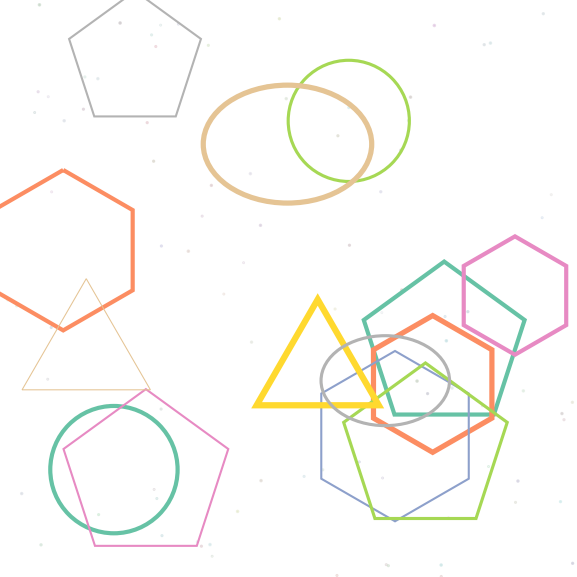[{"shape": "pentagon", "thickness": 2, "radius": 0.73, "center": [0.769, 0.4]}, {"shape": "circle", "thickness": 2, "radius": 0.55, "center": [0.197, 0.186]}, {"shape": "hexagon", "thickness": 2.5, "radius": 0.59, "center": [0.749, 0.334]}, {"shape": "hexagon", "thickness": 2, "radius": 0.69, "center": [0.109, 0.566]}, {"shape": "hexagon", "thickness": 1, "radius": 0.74, "center": [0.684, 0.244]}, {"shape": "pentagon", "thickness": 1, "radius": 0.75, "center": [0.253, 0.175]}, {"shape": "hexagon", "thickness": 2, "radius": 0.51, "center": [0.892, 0.487]}, {"shape": "circle", "thickness": 1.5, "radius": 0.52, "center": [0.604, 0.79]}, {"shape": "pentagon", "thickness": 1.5, "radius": 0.74, "center": [0.737, 0.222]}, {"shape": "triangle", "thickness": 3, "radius": 0.61, "center": [0.55, 0.358]}, {"shape": "oval", "thickness": 2.5, "radius": 0.73, "center": [0.498, 0.75]}, {"shape": "triangle", "thickness": 0.5, "radius": 0.64, "center": [0.149, 0.388]}, {"shape": "pentagon", "thickness": 1, "radius": 0.6, "center": [0.234, 0.895]}, {"shape": "oval", "thickness": 1.5, "radius": 0.56, "center": [0.667, 0.34]}]